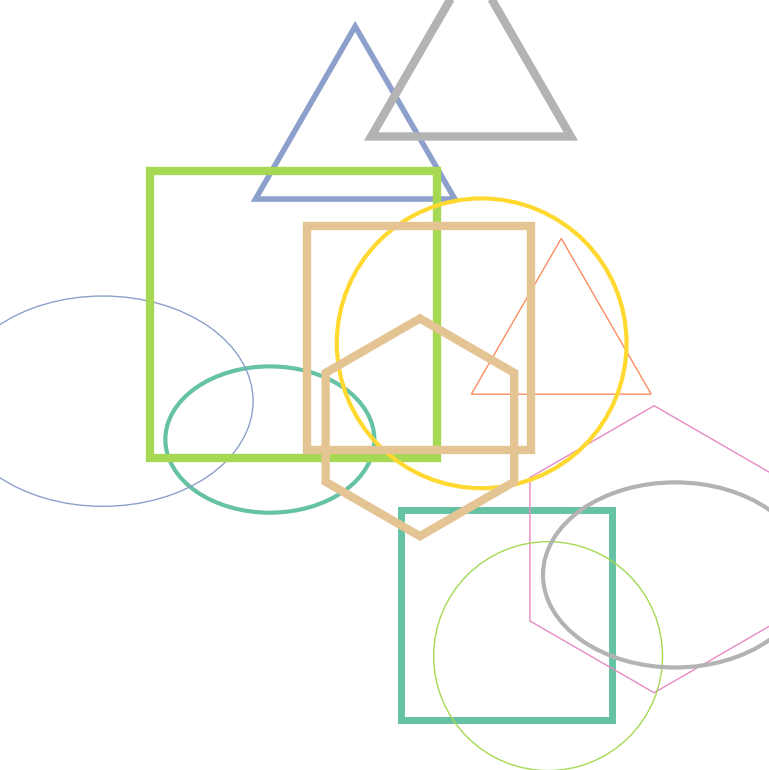[{"shape": "square", "thickness": 2.5, "radius": 0.68, "center": [0.657, 0.201]}, {"shape": "oval", "thickness": 1.5, "radius": 0.68, "center": [0.35, 0.429]}, {"shape": "triangle", "thickness": 0.5, "radius": 0.67, "center": [0.729, 0.556]}, {"shape": "triangle", "thickness": 2, "radius": 0.75, "center": [0.461, 0.816]}, {"shape": "oval", "thickness": 0.5, "radius": 0.98, "center": [0.134, 0.479]}, {"shape": "hexagon", "thickness": 0.5, "radius": 0.93, "center": [0.85, 0.287]}, {"shape": "square", "thickness": 3, "radius": 0.93, "center": [0.382, 0.591]}, {"shape": "circle", "thickness": 0.5, "radius": 0.74, "center": [0.712, 0.148]}, {"shape": "circle", "thickness": 1.5, "radius": 0.94, "center": [0.626, 0.554]}, {"shape": "square", "thickness": 3, "radius": 0.73, "center": [0.544, 0.561]}, {"shape": "hexagon", "thickness": 3, "radius": 0.71, "center": [0.545, 0.445]}, {"shape": "triangle", "thickness": 3, "radius": 0.75, "center": [0.612, 0.898]}, {"shape": "oval", "thickness": 1.5, "radius": 0.86, "center": [0.877, 0.253]}]